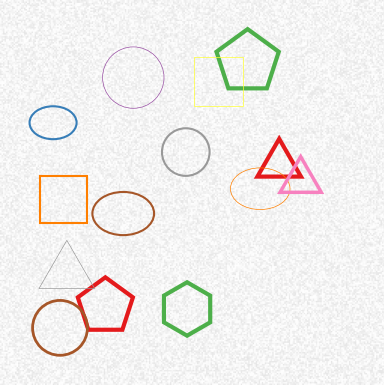[{"shape": "pentagon", "thickness": 3, "radius": 0.38, "center": [0.274, 0.204]}, {"shape": "triangle", "thickness": 3, "radius": 0.33, "center": [0.725, 0.574]}, {"shape": "oval", "thickness": 1.5, "radius": 0.31, "center": [0.138, 0.681]}, {"shape": "pentagon", "thickness": 3, "radius": 0.43, "center": [0.643, 0.839]}, {"shape": "hexagon", "thickness": 3, "radius": 0.35, "center": [0.486, 0.197]}, {"shape": "circle", "thickness": 0.5, "radius": 0.4, "center": [0.346, 0.798]}, {"shape": "oval", "thickness": 0.5, "radius": 0.39, "center": [0.676, 0.51]}, {"shape": "square", "thickness": 1.5, "radius": 0.3, "center": [0.165, 0.482]}, {"shape": "square", "thickness": 0.5, "radius": 0.32, "center": [0.566, 0.787]}, {"shape": "circle", "thickness": 2, "radius": 0.36, "center": [0.156, 0.148]}, {"shape": "oval", "thickness": 1.5, "radius": 0.4, "center": [0.32, 0.445]}, {"shape": "triangle", "thickness": 2.5, "radius": 0.31, "center": [0.781, 0.531]}, {"shape": "triangle", "thickness": 0.5, "radius": 0.42, "center": [0.174, 0.292]}, {"shape": "circle", "thickness": 1.5, "radius": 0.31, "center": [0.483, 0.605]}]